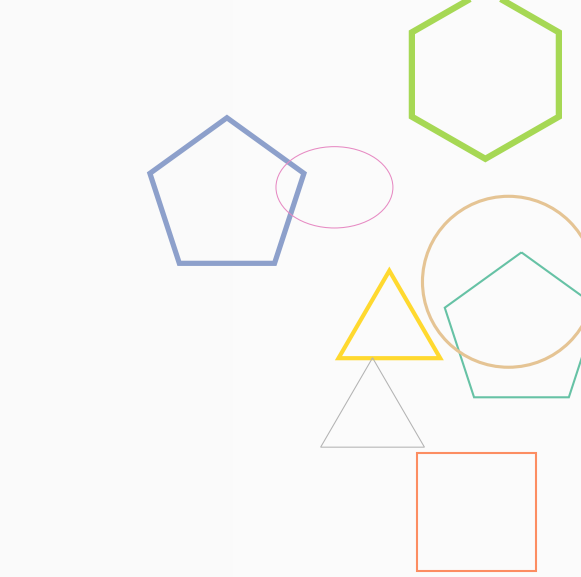[{"shape": "pentagon", "thickness": 1, "radius": 0.69, "center": [0.897, 0.423]}, {"shape": "square", "thickness": 1, "radius": 0.51, "center": [0.819, 0.113]}, {"shape": "pentagon", "thickness": 2.5, "radius": 0.7, "center": [0.39, 0.656]}, {"shape": "oval", "thickness": 0.5, "radius": 0.5, "center": [0.575, 0.675]}, {"shape": "hexagon", "thickness": 3, "radius": 0.73, "center": [0.835, 0.87]}, {"shape": "triangle", "thickness": 2, "radius": 0.51, "center": [0.67, 0.429]}, {"shape": "circle", "thickness": 1.5, "radius": 0.74, "center": [0.875, 0.511]}, {"shape": "triangle", "thickness": 0.5, "radius": 0.52, "center": [0.641, 0.276]}]